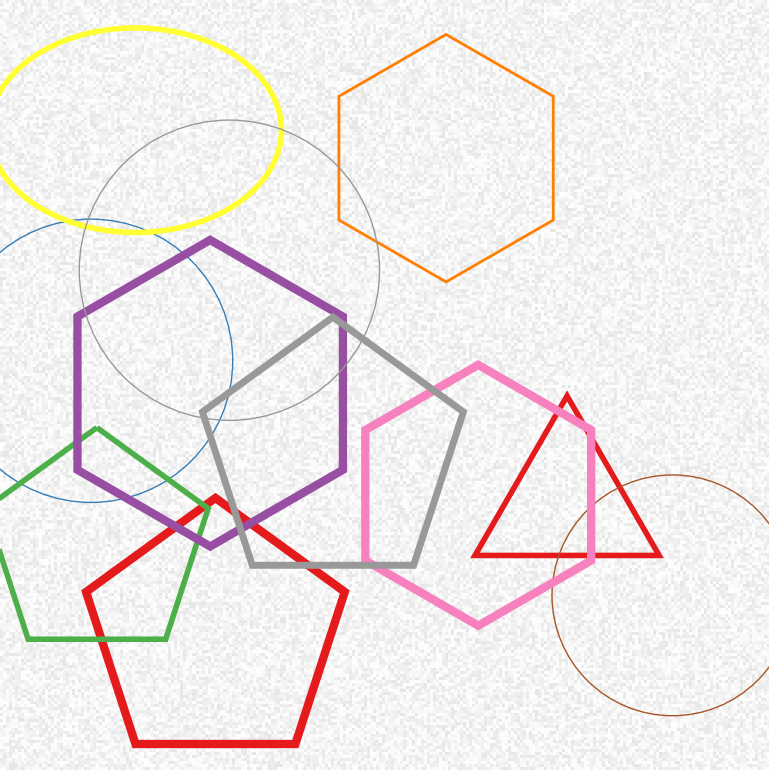[{"shape": "pentagon", "thickness": 3, "radius": 0.88, "center": [0.28, 0.177]}, {"shape": "triangle", "thickness": 2, "radius": 0.69, "center": [0.736, 0.348]}, {"shape": "circle", "thickness": 0.5, "radius": 0.92, "center": [0.118, 0.531]}, {"shape": "pentagon", "thickness": 2, "radius": 0.76, "center": [0.126, 0.293]}, {"shape": "hexagon", "thickness": 3, "radius": 1.0, "center": [0.273, 0.489]}, {"shape": "hexagon", "thickness": 1, "radius": 0.8, "center": [0.579, 0.795]}, {"shape": "oval", "thickness": 2, "radius": 0.95, "center": [0.176, 0.831]}, {"shape": "circle", "thickness": 0.5, "radius": 0.78, "center": [0.873, 0.227]}, {"shape": "hexagon", "thickness": 3, "radius": 0.85, "center": [0.621, 0.357]}, {"shape": "circle", "thickness": 0.5, "radius": 0.97, "center": [0.298, 0.649]}, {"shape": "pentagon", "thickness": 2.5, "radius": 0.89, "center": [0.432, 0.41]}]